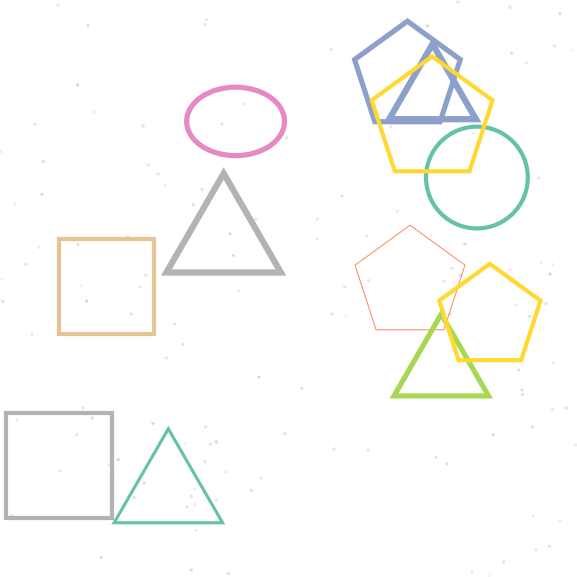[{"shape": "triangle", "thickness": 1.5, "radius": 0.54, "center": [0.291, 0.148]}, {"shape": "circle", "thickness": 2, "radius": 0.44, "center": [0.826, 0.692]}, {"shape": "pentagon", "thickness": 0.5, "radius": 0.5, "center": [0.71, 0.509]}, {"shape": "triangle", "thickness": 3, "radius": 0.43, "center": [0.749, 0.836]}, {"shape": "pentagon", "thickness": 2.5, "radius": 0.48, "center": [0.706, 0.866]}, {"shape": "oval", "thickness": 2.5, "radius": 0.42, "center": [0.408, 0.789]}, {"shape": "triangle", "thickness": 2.5, "radius": 0.47, "center": [0.764, 0.361]}, {"shape": "pentagon", "thickness": 2, "radius": 0.55, "center": [0.748, 0.792]}, {"shape": "pentagon", "thickness": 2, "radius": 0.46, "center": [0.848, 0.45]}, {"shape": "square", "thickness": 2, "radius": 0.41, "center": [0.184, 0.504]}, {"shape": "square", "thickness": 2, "radius": 0.46, "center": [0.102, 0.193]}, {"shape": "triangle", "thickness": 3, "radius": 0.57, "center": [0.387, 0.584]}]